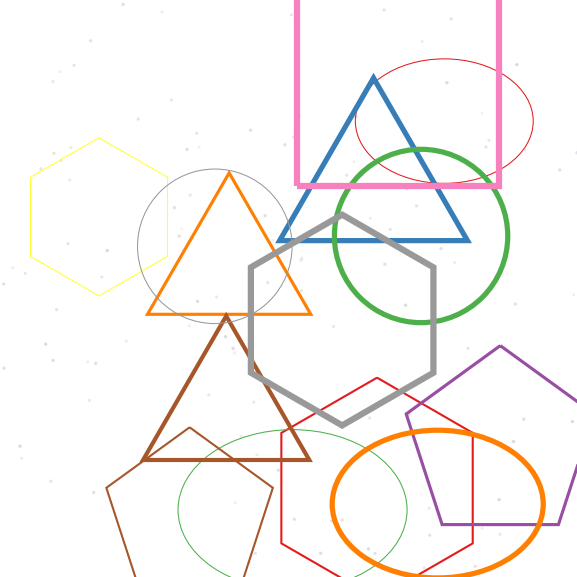[{"shape": "hexagon", "thickness": 1, "radius": 0.96, "center": [0.653, 0.154]}, {"shape": "oval", "thickness": 0.5, "radius": 0.77, "center": [0.769, 0.789]}, {"shape": "triangle", "thickness": 2.5, "radius": 0.94, "center": [0.647, 0.676]}, {"shape": "oval", "thickness": 0.5, "radius": 0.99, "center": [0.507, 0.116]}, {"shape": "circle", "thickness": 2.5, "radius": 0.75, "center": [0.729, 0.591]}, {"shape": "pentagon", "thickness": 1.5, "radius": 0.86, "center": [0.866, 0.229]}, {"shape": "oval", "thickness": 2.5, "radius": 0.91, "center": [0.758, 0.126]}, {"shape": "triangle", "thickness": 1.5, "radius": 0.82, "center": [0.397, 0.537]}, {"shape": "hexagon", "thickness": 0.5, "radius": 0.68, "center": [0.171, 0.624]}, {"shape": "triangle", "thickness": 2, "radius": 0.83, "center": [0.392, 0.286]}, {"shape": "pentagon", "thickness": 1, "radius": 0.76, "center": [0.328, 0.108]}, {"shape": "square", "thickness": 3, "radius": 0.88, "center": [0.69, 0.852]}, {"shape": "circle", "thickness": 0.5, "radius": 0.67, "center": [0.372, 0.573]}, {"shape": "hexagon", "thickness": 3, "radius": 0.91, "center": [0.592, 0.445]}]